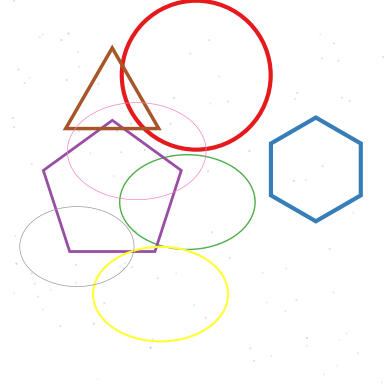[{"shape": "circle", "thickness": 3, "radius": 0.97, "center": [0.51, 0.805]}, {"shape": "hexagon", "thickness": 3, "radius": 0.67, "center": [0.82, 0.56]}, {"shape": "oval", "thickness": 1, "radius": 0.88, "center": [0.487, 0.475]}, {"shape": "pentagon", "thickness": 2, "radius": 0.94, "center": [0.292, 0.499]}, {"shape": "oval", "thickness": 1.5, "radius": 0.88, "center": [0.417, 0.236]}, {"shape": "triangle", "thickness": 2.5, "radius": 0.7, "center": [0.291, 0.736]}, {"shape": "oval", "thickness": 0.5, "radius": 0.9, "center": [0.355, 0.607]}, {"shape": "oval", "thickness": 0.5, "radius": 0.74, "center": [0.2, 0.36]}]